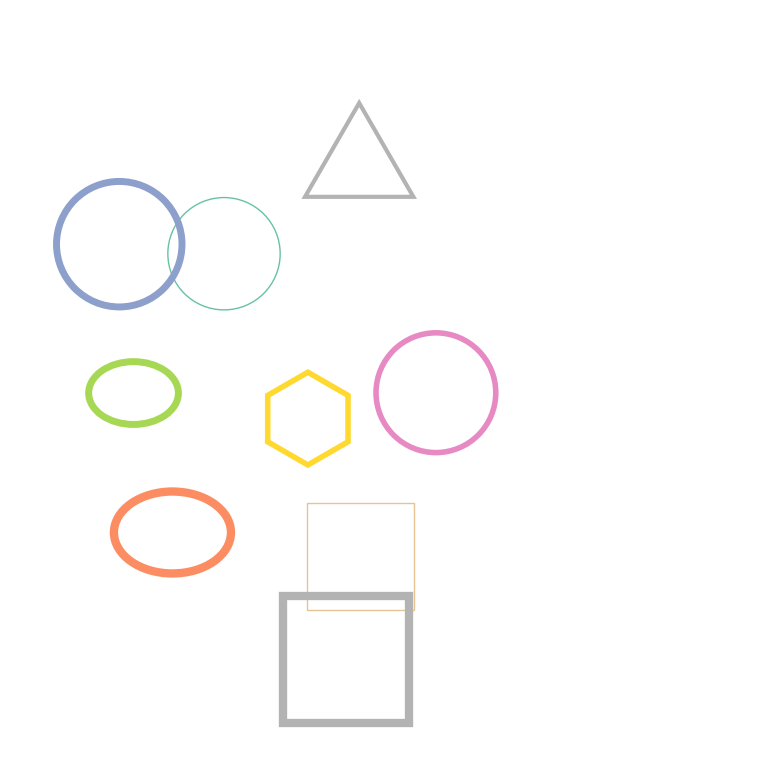[{"shape": "circle", "thickness": 0.5, "radius": 0.36, "center": [0.291, 0.67]}, {"shape": "oval", "thickness": 3, "radius": 0.38, "center": [0.224, 0.308]}, {"shape": "circle", "thickness": 2.5, "radius": 0.41, "center": [0.155, 0.683]}, {"shape": "circle", "thickness": 2, "radius": 0.39, "center": [0.566, 0.49]}, {"shape": "oval", "thickness": 2.5, "radius": 0.29, "center": [0.173, 0.49]}, {"shape": "hexagon", "thickness": 2, "radius": 0.3, "center": [0.4, 0.456]}, {"shape": "square", "thickness": 0.5, "radius": 0.35, "center": [0.468, 0.277]}, {"shape": "triangle", "thickness": 1.5, "radius": 0.41, "center": [0.466, 0.785]}, {"shape": "square", "thickness": 3, "radius": 0.41, "center": [0.449, 0.144]}]